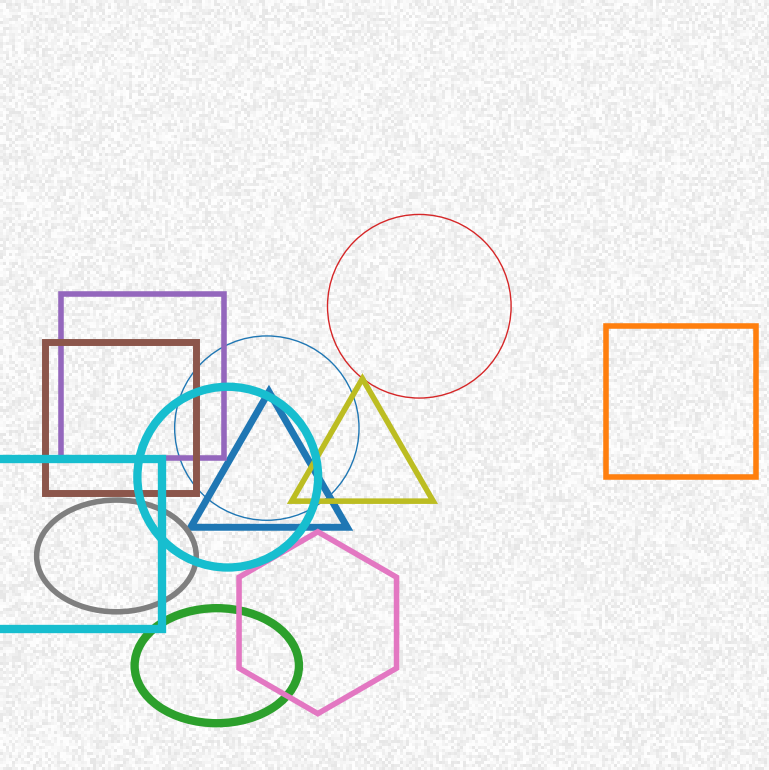[{"shape": "circle", "thickness": 0.5, "radius": 0.6, "center": [0.347, 0.444]}, {"shape": "triangle", "thickness": 2.5, "radius": 0.59, "center": [0.349, 0.374]}, {"shape": "square", "thickness": 2, "radius": 0.49, "center": [0.884, 0.478]}, {"shape": "oval", "thickness": 3, "radius": 0.53, "center": [0.282, 0.135]}, {"shape": "circle", "thickness": 0.5, "radius": 0.6, "center": [0.545, 0.602]}, {"shape": "square", "thickness": 2, "radius": 0.53, "center": [0.185, 0.512]}, {"shape": "square", "thickness": 2.5, "radius": 0.49, "center": [0.156, 0.458]}, {"shape": "hexagon", "thickness": 2, "radius": 0.59, "center": [0.413, 0.191]}, {"shape": "oval", "thickness": 2, "radius": 0.52, "center": [0.151, 0.278]}, {"shape": "triangle", "thickness": 2, "radius": 0.53, "center": [0.471, 0.402]}, {"shape": "square", "thickness": 3, "radius": 0.55, "center": [0.1, 0.294]}, {"shape": "circle", "thickness": 3, "radius": 0.59, "center": [0.296, 0.38]}]